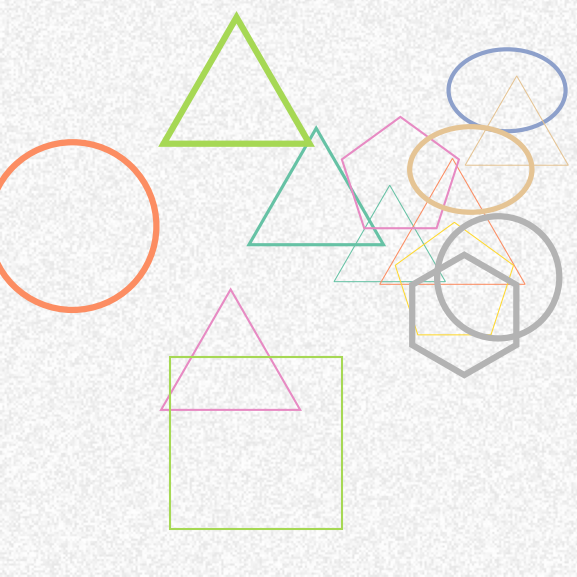[{"shape": "triangle", "thickness": 0.5, "radius": 0.56, "center": [0.675, 0.567]}, {"shape": "triangle", "thickness": 1.5, "radius": 0.67, "center": [0.548, 0.643]}, {"shape": "triangle", "thickness": 0.5, "radius": 0.73, "center": [0.783, 0.58]}, {"shape": "circle", "thickness": 3, "radius": 0.73, "center": [0.126, 0.608]}, {"shape": "oval", "thickness": 2, "radius": 0.51, "center": [0.878, 0.843]}, {"shape": "pentagon", "thickness": 1, "radius": 0.53, "center": [0.693, 0.69]}, {"shape": "triangle", "thickness": 1, "radius": 0.7, "center": [0.399, 0.359]}, {"shape": "triangle", "thickness": 3, "radius": 0.73, "center": [0.41, 0.823]}, {"shape": "square", "thickness": 1, "radius": 0.74, "center": [0.444, 0.232]}, {"shape": "pentagon", "thickness": 0.5, "radius": 0.54, "center": [0.787, 0.506]}, {"shape": "triangle", "thickness": 0.5, "radius": 0.52, "center": [0.895, 0.765]}, {"shape": "oval", "thickness": 2.5, "radius": 0.53, "center": [0.815, 0.706]}, {"shape": "circle", "thickness": 3, "radius": 0.53, "center": [0.863, 0.519]}, {"shape": "hexagon", "thickness": 3, "radius": 0.52, "center": [0.804, 0.454]}]